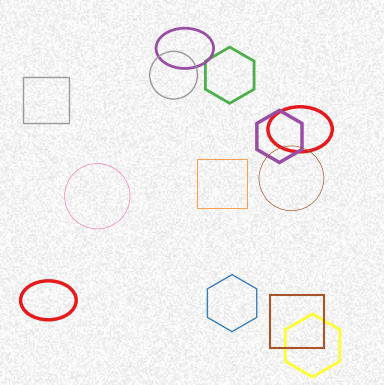[{"shape": "oval", "thickness": 2.5, "radius": 0.42, "center": [0.779, 0.664]}, {"shape": "oval", "thickness": 2.5, "radius": 0.36, "center": [0.126, 0.22]}, {"shape": "hexagon", "thickness": 1, "radius": 0.37, "center": [0.603, 0.213]}, {"shape": "hexagon", "thickness": 2, "radius": 0.36, "center": [0.597, 0.805]}, {"shape": "hexagon", "thickness": 2.5, "radius": 0.34, "center": [0.726, 0.646]}, {"shape": "oval", "thickness": 2, "radius": 0.37, "center": [0.48, 0.874]}, {"shape": "square", "thickness": 0.5, "radius": 0.32, "center": [0.577, 0.523]}, {"shape": "hexagon", "thickness": 2, "radius": 0.41, "center": [0.812, 0.103]}, {"shape": "square", "thickness": 1.5, "radius": 0.35, "center": [0.772, 0.165]}, {"shape": "circle", "thickness": 0.5, "radius": 0.42, "center": [0.757, 0.537]}, {"shape": "circle", "thickness": 0.5, "radius": 0.42, "center": [0.253, 0.49]}, {"shape": "circle", "thickness": 1, "radius": 0.31, "center": [0.451, 0.805]}, {"shape": "square", "thickness": 1, "radius": 0.3, "center": [0.119, 0.741]}]